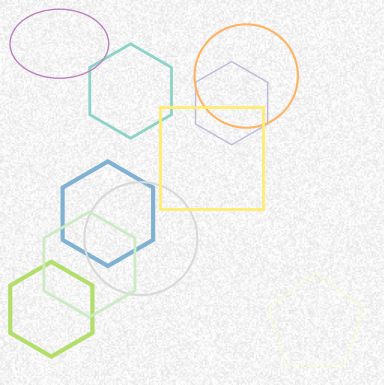[{"shape": "hexagon", "thickness": 2, "radius": 0.61, "center": [0.339, 0.764]}, {"shape": "pentagon", "thickness": 0.5, "radius": 0.65, "center": [0.819, 0.159]}, {"shape": "hexagon", "thickness": 1, "radius": 0.54, "center": [0.602, 0.732]}, {"shape": "hexagon", "thickness": 3, "radius": 0.68, "center": [0.28, 0.445]}, {"shape": "circle", "thickness": 1.5, "radius": 0.67, "center": [0.64, 0.803]}, {"shape": "hexagon", "thickness": 3, "radius": 0.62, "center": [0.133, 0.197]}, {"shape": "circle", "thickness": 1.5, "radius": 0.73, "center": [0.366, 0.38]}, {"shape": "oval", "thickness": 1, "radius": 0.64, "center": [0.154, 0.886]}, {"shape": "hexagon", "thickness": 2, "radius": 0.68, "center": [0.232, 0.313]}, {"shape": "square", "thickness": 2, "radius": 0.67, "center": [0.55, 0.59]}]